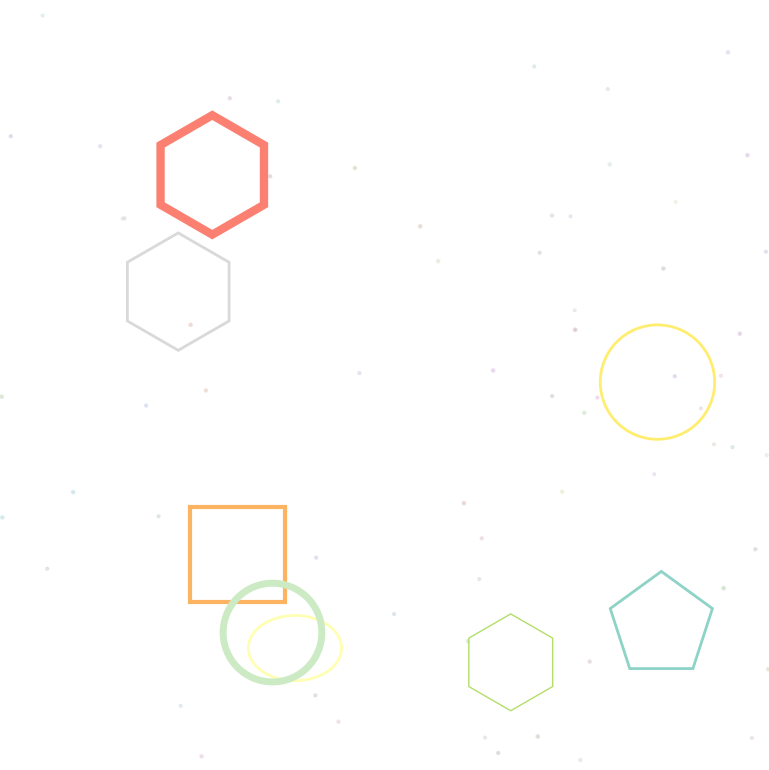[{"shape": "pentagon", "thickness": 1, "radius": 0.35, "center": [0.859, 0.188]}, {"shape": "oval", "thickness": 1, "radius": 0.3, "center": [0.383, 0.158]}, {"shape": "hexagon", "thickness": 3, "radius": 0.39, "center": [0.276, 0.773]}, {"shape": "square", "thickness": 1.5, "radius": 0.31, "center": [0.308, 0.28]}, {"shape": "hexagon", "thickness": 0.5, "radius": 0.31, "center": [0.663, 0.14]}, {"shape": "hexagon", "thickness": 1, "radius": 0.38, "center": [0.231, 0.621]}, {"shape": "circle", "thickness": 2.5, "radius": 0.32, "center": [0.354, 0.178]}, {"shape": "circle", "thickness": 1, "radius": 0.37, "center": [0.854, 0.504]}]